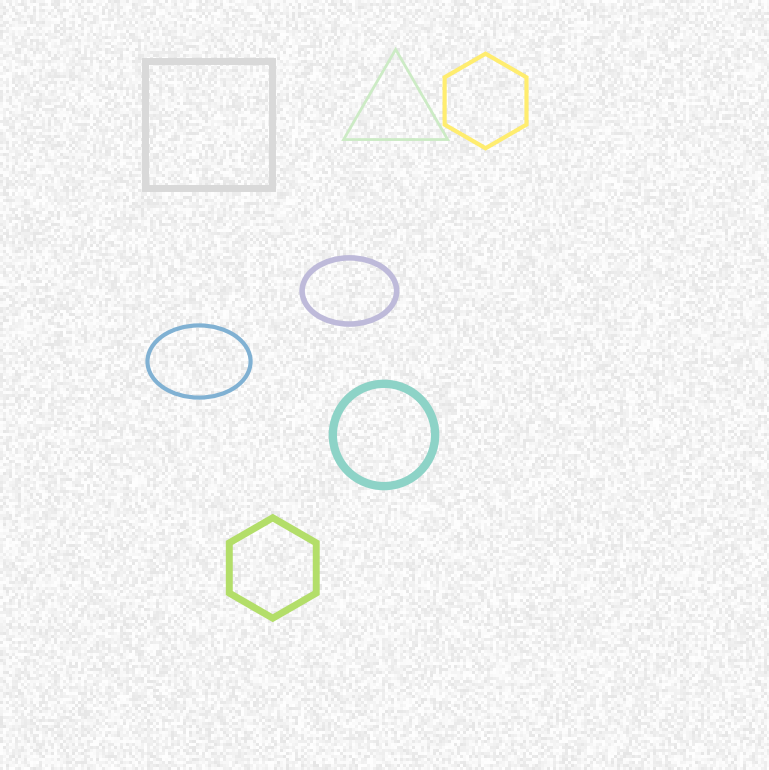[{"shape": "circle", "thickness": 3, "radius": 0.33, "center": [0.499, 0.435]}, {"shape": "oval", "thickness": 2, "radius": 0.31, "center": [0.454, 0.622]}, {"shape": "oval", "thickness": 1.5, "radius": 0.33, "center": [0.258, 0.531]}, {"shape": "hexagon", "thickness": 2.5, "radius": 0.33, "center": [0.354, 0.262]}, {"shape": "square", "thickness": 2.5, "radius": 0.41, "center": [0.271, 0.838]}, {"shape": "triangle", "thickness": 1, "radius": 0.39, "center": [0.514, 0.858]}, {"shape": "hexagon", "thickness": 1.5, "radius": 0.31, "center": [0.631, 0.869]}]